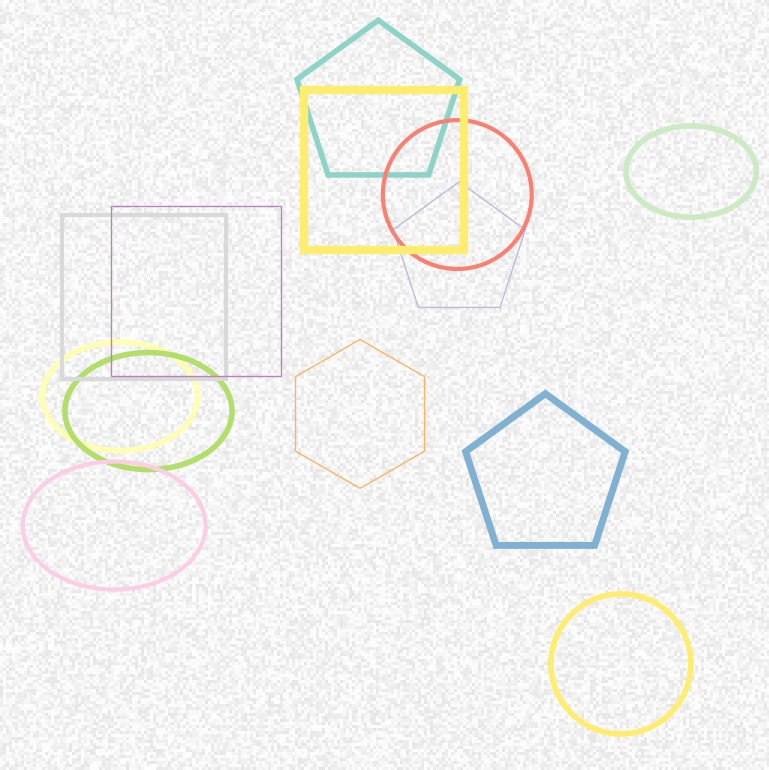[{"shape": "pentagon", "thickness": 2, "radius": 0.56, "center": [0.491, 0.863]}, {"shape": "oval", "thickness": 2, "radius": 0.5, "center": [0.156, 0.485]}, {"shape": "pentagon", "thickness": 0.5, "radius": 0.45, "center": [0.596, 0.674]}, {"shape": "circle", "thickness": 1.5, "radius": 0.48, "center": [0.594, 0.747]}, {"shape": "pentagon", "thickness": 2.5, "radius": 0.54, "center": [0.708, 0.38]}, {"shape": "hexagon", "thickness": 0.5, "radius": 0.48, "center": [0.468, 0.462]}, {"shape": "oval", "thickness": 2, "radius": 0.54, "center": [0.193, 0.466]}, {"shape": "oval", "thickness": 1.5, "radius": 0.59, "center": [0.148, 0.317]}, {"shape": "square", "thickness": 1.5, "radius": 0.53, "center": [0.187, 0.614]}, {"shape": "square", "thickness": 0.5, "radius": 0.55, "center": [0.255, 0.622]}, {"shape": "oval", "thickness": 2, "radius": 0.42, "center": [0.898, 0.777]}, {"shape": "circle", "thickness": 2, "radius": 0.45, "center": [0.806, 0.138]}, {"shape": "square", "thickness": 3, "radius": 0.52, "center": [0.499, 0.779]}]